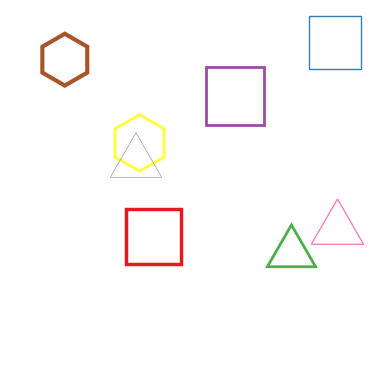[{"shape": "square", "thickness": 2.5, "radius": 0.36, "center": [0.399, 0.385]}, {"shape": "square", "thickness": 1, "radius": 0.34, "center": [0.869, 0.889]}, {"shape": "triangle", "thickness": 2, "radius": 0.36, "center": [0.757, 0.343]}, {"shape": "square", "thickness": 2, "radius": 0.38, "center": [0.61, 0.75]}, {"shape": "hexagon", "thickness": 2, "radius": 0.37, "center": [0.363, 0.629]}, {"shape": "hexagon", "thickness": 3, "radius": 0.34, "center": [0.168, 0.845]}, {"shape": "triangle", "thickness": 1, "radius": 0.39, "center": [0.877, 0.405]}, {"shape": "triangle", "thickness": 0.5, "radius": 0.39, "center": [0.353, 0.578]}]